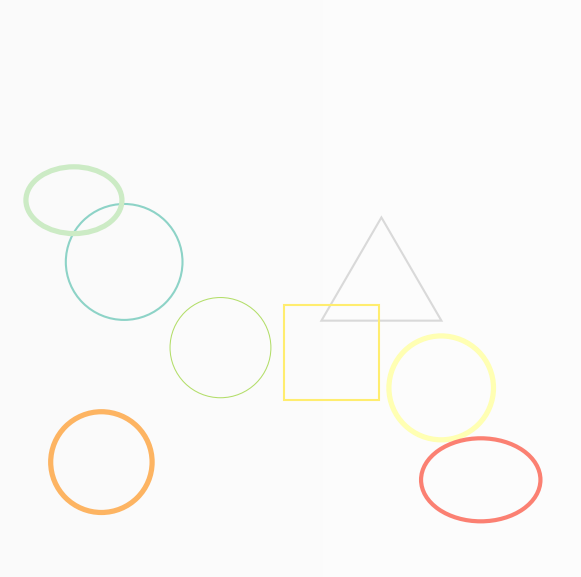[{"shape": "circle", "thickness": 1, "radius": 0.5, "center": [0.214, 0.546]}, {"shape": "circle", "thickness": 2.5, "radius": 0.45, "center": [0.759, 0.327]}, {"shape": "oval", "thickness": 2, "radius": 0.51, "center": [0.827, 0.168]}, {"shape": "circle", "thickness": 2.5, "radius": 0.44, "center": [0.174, 0.199]}, {"shape": "circle", "thickness": 0.5, "radius": 0.43, "center": [0.379, 0.397]}, {"shape": "triangle", "thickness": 1, "radius": 0.6, "center": [0.656, 0.503]}, {"shape": "oval", "thickness": 2.5, "radius": 0.41, "center": [0.127, 0.652]}, {"shape": "square", "thickness": 1, "radius": 0.41, "center": [0.571, 0.389]}]